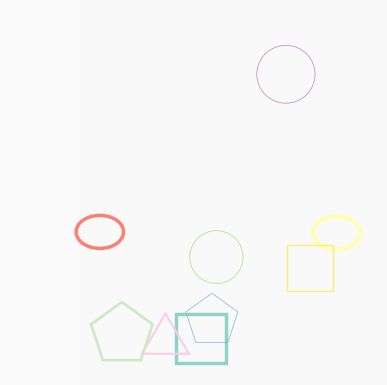[{"shape": "square", "thickness": 2.5, "radius": 0.32, "center": [0.518, 0.121]}, {"shape": "oval", "thickness": 3, "radius": 0.31, "center": [0.869, 0.395]}, {"shape": "oval", "thickness": 2.5, "radius": 0.31, "center": [0.258, 0.398]}, {"shape": "pentagon", "thickness": 0.5, "radius": 0.35, "center": [0.547, 0.168]}, {"shape": "circle", "thickness": 0.5, "radius": 0.34, "center": [0.558, 0.332]}, {"shape": "triangle", "thickness": 1.5, "radius": 0.35, "center": [0.427, 0.116]}, {"shape": "circle", "thickness": 0.5, "radius": 0.38, "center": [0.738, 0.807]}, {"shape": "pentagon", "thickness": 2, "radius": 0.42, "center": [0.314, 0.132]}, {"shape": "square", "thickness": 1, "radius": 0.3, "center": [0.801, 0.304]}]